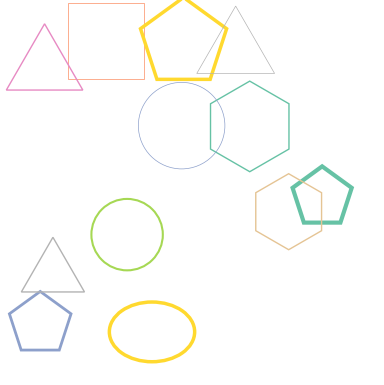[{"shape": "hexagon", "thickness": 1, "radius": 0.59, "center": [0.649, 0.672]}, {"shape": "pentagon", "thickness": 3, "radius": 0.4, "center": [0.837, 0.487]}, {"shape": "square", "thickness": 0.5, "radius": 0.49, "center": [0.275, 0.893]}, {"shape": "pentagon", "thickness": 2, "radius": 0.42, "center": [0.104, 0.159]}, {"shape": "circle", "thickness": 0.5, "radius": 0.56, "center": [0.472, 0.674]}, {"shape": "triangle", "thickness": 1, "radius": 0.57, "center": [0.116, 0.823]}, {"shape": "circle", "thickness": 1.5, "radius": 0.46, "center": [0.33, 0.391]}, {"shape": "pentagon", "thickness": 2.5, "radius": 0.59, "center": [0.477, 0.889]}, {"shape": "oval", "thickness": 2.5, "radius": 0.55, "center": [0.395, 0.138]}, {"shape": "hexagon", "thickness": 1, "radius": 0.49, "center": [0.75, 0.45]}, {"shape": "triangle", "thickness": 1, "radius": 0.47, "center": [0.137, 0.289]}, {"shape": "triangle", "thickness": 0.5, "radius": 0.58, "center": [0.612, 0.868]}]